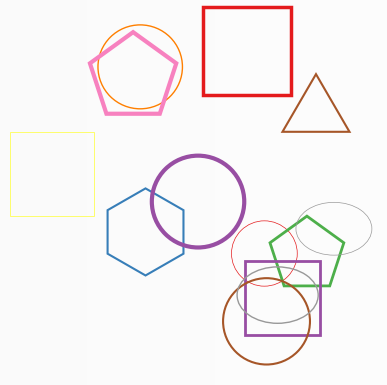[{"shape": "square", "thickness": 2.5, "radius": 0.57, "center": [0.638, 0.868]}, {"shape": "circle", "thickness": 0.5, "radius": 0.42, "center": [0.682, 0.342]}, {"shape": "hexagon", "thickness": 1.5, "radius": 0.57, "center": [0.376, 0.398]}, {"shape": "pentagon", "thickness": 2, "radius": 0.5, "center": [0.792, 0.338]}, {"shape": "square", "thickness": 2, "radius": 0.49, "center": [0.729, 0.226]}, {"shape": "circle", "thickness": 3, "radius": 0.6, "center": [0.511, 0.476]}, {"shape": "circle", "thickness": 1, "radius": 0.54, "center": [0.362, 0.826]}, {"shape": "square", "thickness": 0.5, "radius": 0.54, "center": [0.135, 0.548]}, {"shape": "triangle", "thickness": 1.5, "radius": 0.5, "center": [0.815, 0.708]}, {"shape": "circle", "thickness": 1.5, "radius": 0.56, "center": [0.688, 0.165]}, {"shape": "pentagon", "thickness": 3, "radius": 0.59, "center": [0.343, 0.799]}, {"shape": "oval", "thickness": 1, "radius": 0.52, "center": [0.716, 0.233]}, {"shape": "oval", "thickness": 0.5, "radius": 0.49, "center": [0.862, 0.406]}]